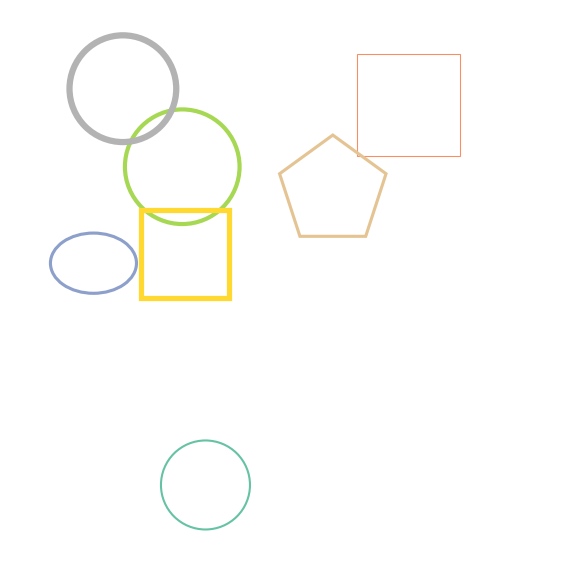[{"shape": "circle", "thickness": 1, "radius": 0.39, "center": [0.356, 0.159]}, {"shape": "square", "thickness": 0.5, "radius": 0.44, "center": [0.707, 0.817]}, {"shape": "oval", "thickness": 1.5, "radius": 0.37, "center": [0.162, 0.543]}, {"shape": "circle", "thickness": 2, "radius": 0.5, "center": [0.316, 0.71]}, {"shape": "square", "thickness": 2.5, "radius": 0.38, "center": [0.321, 0.56]}, {"shape": "pentagon", "thickness": 1.5, "radius": 0.48, "center": [0.576, 0.668]}, {"shape": "circle", "thickness": 3, "radius": 0.46, "center": [0.213, 0.846]}]